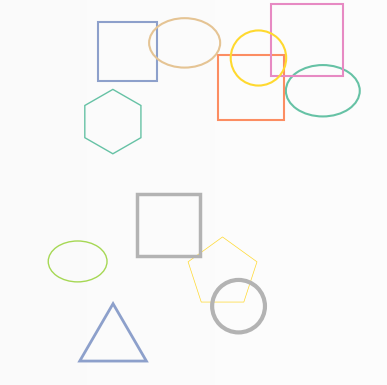[{"shape": "hexagon", "thickness": 1, "radius": 0.42, "center": [0.291, 0.684]}, {"shape": "oval", "thickness": 1.5, "radius": 0.48, "center": [0.833, 0.764]}, {"shape": "square", "thickness": 1.5, "radius": 0.43, "center": [0.647, 0.772]}, {"shape": "triangle", "thickness": 2, "radius": 0.5, "center": [0.292, 0.112]}, {"shape": "square", "thickness": 1.5, "radius": 0.38, "center": [0.329, 0.867]}, {"shape": "square", "thickness": 1.5, "radius": 0.47, "center": [0.792, 0.897]}, {"shape": "oval", "thickness": 1, "radius": 0.38, "center": [0.2, 0.321]}, {"shape": "circle", "thickness": 1.5, "radius": 0.36, "center": [0.667, 0.849]}, {"shape": "pentagon", "thickness": 0.5, "radius": 0.47, "center": [0.574, 0.291]}, {"shape": "oval", "thickness": 1.5, "radius": 0.46, "center": [0.476, 0.889]}, {"shape": "circle", "thickness": 3, "radius": 0.34, "center": [0.616, 0.205]}, {"shape": "square", "thickness": 2.5, "radius": 0.41, "center": [0.434, 0.415]}]